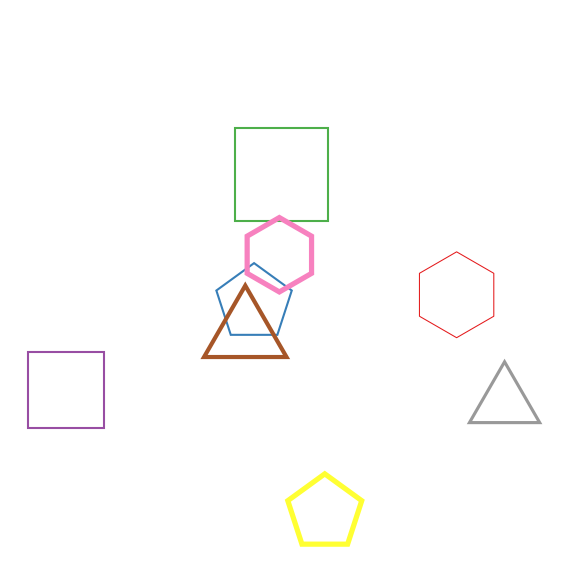[{"shape": "hexagon", "thickness": 0.5, "radius": 0.37, "center": [0.791, 0.489]}, {"shape": "pentagon", "thickness": 1, "radius": 0.34, "center": [0.44, 0.475]}, {"shape": "square", "thickness": 1, "radius": 0.4, "center": [0.487, 0.697]}, {"shape": "square", "thickness": 1, "radius": 0.33, "center": [0.114, 0.324]}, {"shape": "pentagon", "thickness": 2.5, "radius": 0.34, "center": [0.562, 0.111]}, {"shape": "triangle", "thickness": 2, "radius": 0.41, "center": [0.425, 0.422]}, {"shape": "hexagon", "thickness": 2.5, "radius": 0.32, "center": [0.484, 0.558]}, {"shape": "triangle", "thickness": 1.5, "radius": 0.35, "center": [0.874, 0.302]}]